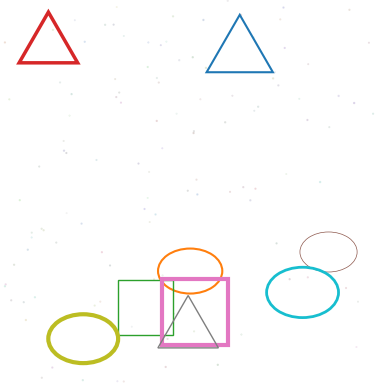[{"shape": "triangle", "thickness": 1.5, "radius": 0.5, "center": [0.623, 0.862]}, {"shape": "oval", "thickness": 1.5, "radius": 0.42, "center": [0.494, 0.296]}, {"shape": "square", "thickness": 1, "radius": 0.36, "center": [0.379, 0.202]}, {"shape": "triangle", "thickness": 2.5, "radius": 0.44, "center": [0.126, 0.881]}, {"shape": "oval", "thickness": 0.5, "radius": 0.37, "center": [0.853, 0.345]}, {"shape": "square", "thickness": 3, "radius": 0.43, "center": [0.507, 0.191]}, {"shape": "triangle", "thickness": 1, "radius": 0.45, "center": [0.489, 0.142]}, {"shape": "oval", "thickness": 3, "radius": 0.45, "center": [0.216, 0.12]}, {"shape": "oval", "thickness": 2, "radius": 0.47, "center": [0.786, 0.24]}]